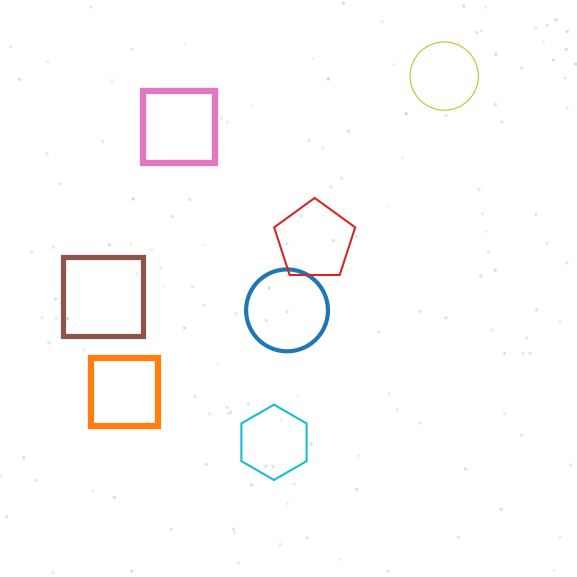[{"shape": "circle", "thickness": 2, "radius": 0.35, "center": [0.497, 0.462]}, {"shape": "square", "thickness": 3, "radius": 0.29, "center": [0.216, 0.321]}, {"shape": "pentagon", "thickness": 1, "radius": 0.37, "center": [0.545, 0.583]}, {"shape": "square", "thickness": 2.5, "radius": 0.34, "center": [0.178, 0.485]}, {"shape": "square", "thickness": 3, "radius": 0.31, "center": [0.31, 0.779]}, {"shape": "circle", "thickness": 0.5, "radius": 0.3, "center": [0.769, 0.867]}, {"shape": "hexagon", "thickness": 1, "radius": 0.33, "center": [0.474, 0.233]}]